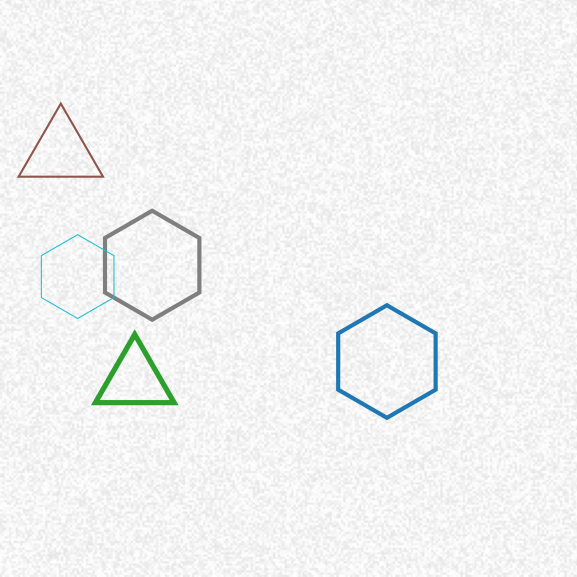[{"shape": "hexagon", "thickness": 2, "radius": 0.49, "center": [0.67, 0.373]}, {"shape": "triangle", "thickness": 2.5, "radius": 0.39, "center": [0.233, 0.341]}, {"shape": "triangle", "thickness": 1, "radius": 0.42, "center": [0.105, 0.735]}, {"shape": "hexagon", "thickness": 2, "radius": 0.47, "center": [0.264, 0.54]}, {"shape": "hexagon", "thickness": 0.5, "radius": 0.36, "center": [0.134, 0.52]}]